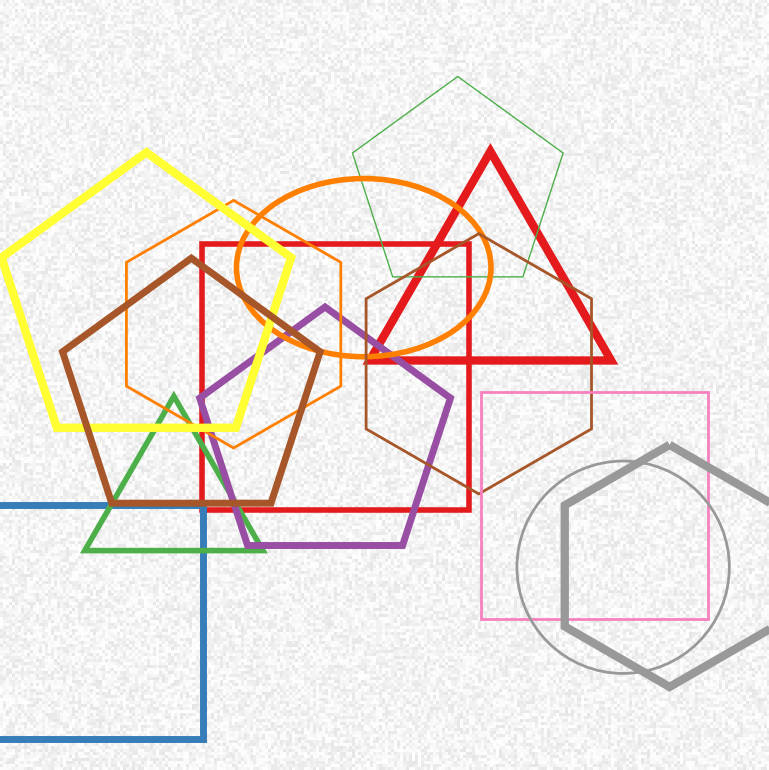[{"shape": "square", "thickness": 2, "radius": 0.87, "center": [0.436, 0.51]}, {"shape": "triangle", "thickness": 3, "radius": 0.91, "center": [0.637, 0.622]}, {"shape": "square", "thickness": 2.5, "radius": 0.76, "center": [0.111, 0.192]}, {"shape": "pentagon", "thickness": 0.5, "radius": 0.72, "center": [0.595, 0.757]}, {"shape": "triangle", "thickness": 2, "radius": 0.67, "center": [0.226, 0.352]}, {"shape": "pentagon", "thickness": 2.5, "radius": 0.86, "center": [0.422, 0.43]}, {"shape": "hexagon", "thickness": 1, "radius": 0.8, "center": [0.303, 0.579]}, {"shape": "oval", "thickness": 2, "radius": 0.83, "center": [0.472, 0.652]}, {"shape": "pentagon", "thickness": 3, "radius": 0.99, "center": [0.19, 0.604]}, {"shape": "hexagon", "thickness": 1, "radius": 0.85, "center": [0.622, 0.528]}, {"shape": "pentagon", "thickness": 2.5, "radius": 0.88, "center": [0.248, 0.489]}, {"shape": "square", "thickness": 1, "radius": 0.73, "center": [0.772, 0.343]}, {"shape": "hexagon", "thickness": 3, "radius": 0.79, "center": [0.87, 0.265]}, {"shape": "circle", "thickness": 1, "radius": 0.69, "center": [0.809, 0.263]}]